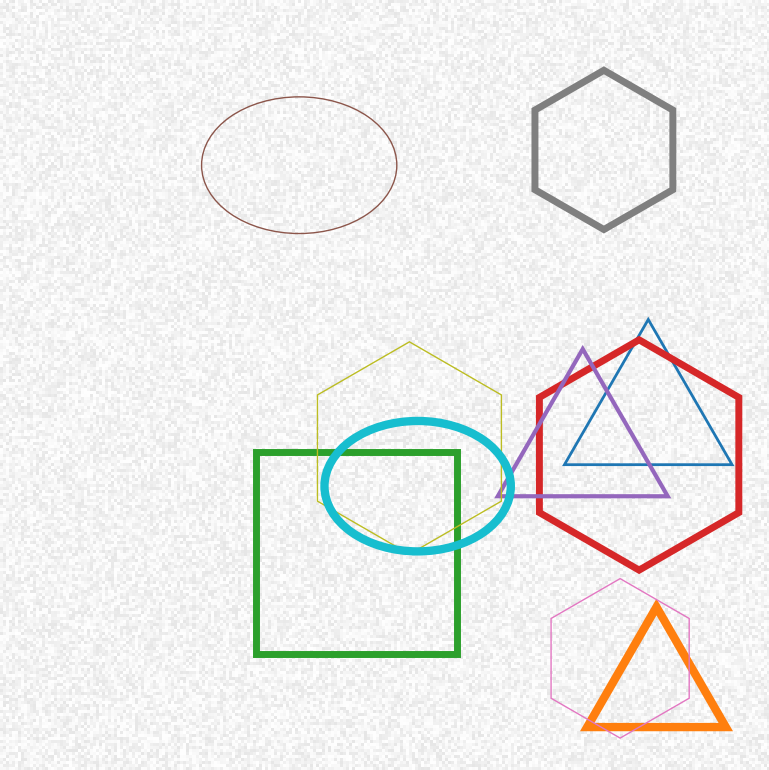[{"shape": "triangle", "thickness": 1, "radius": 0.63, "center": [0.842, 0.459]}, {"shape": "triangle", "thickness": 3, "radius": 0.52, "center": [0.853, 0.108]}, {"shape": "square", "thickness": 2.5, "radius": 0.65, "center": [0.463, 0.282]}, {"shape": "hexagon", "thickness": 2.5, "radius": 0.75, "center": [0.83, 0.409]}, {"shape": "triangle", "thickness": 1.5, "radius": 0.64, "center": [0.757, 0.419]}, {"shape": "oval", "thickness": 0.5, "radius": 0.63, "center": [0.389, 0.785]}, {"shape": "hexagon", "thickness": 0.5, "radius": 0.52, "center": [0.805, 0.145]}, {"shape": "hexagon", "thickness": 2.5, "radius": 0.52, "center": [0.784, 0.805]}, {"shape": "hexagon", "thickness": 0.5, "radius": 0.69, "center": [0.532, 0.418]}, {"shape": "oval", "thickness": 3, "radius": 0.6, "center": [0.542, 0.369]}]